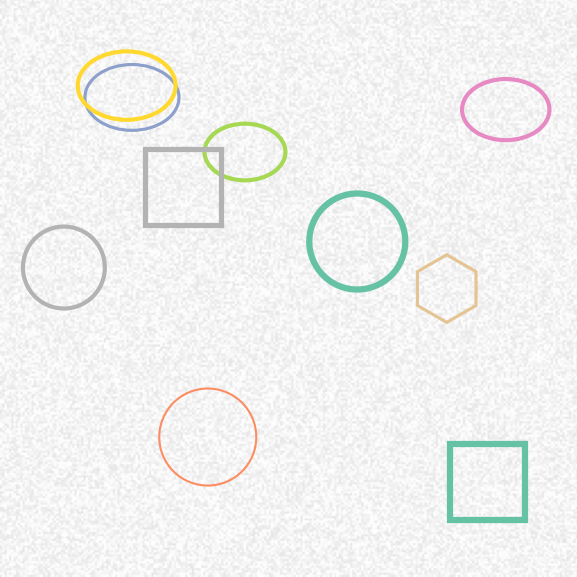[{"shape": "circle", "thickness": 3, "radius": 0.42, "center": [0.619, 0.581]}, {"shape": "square", "thickness": 3, "radius": 0.33, "center": [0.844, 0.165]}, {"shape": "circle", "thickness": 1, "radius": 0.42, "center": [0.36, 0.242]}, {"shape": "oval", "thickness": 1.5, "radius": 0.41, "center": [0.228, 0.83]}, {"shape": "oval", "thickness": 2, "radius": 0.38, "center": [0.876, 0.809]}, {"shape": "oval", "thickness": 2, "radius": 0.35, "center": [0.424, 0.736]}, {"shape": "oval", "thickness": 2, "radius": 0.42, "center": [0.219, 0.851]}, {"shape": "hexagon", "thickness": 1.5, "radius": 0.29, "center": [0.774, 0.499]}, {"shape": "square", "thickness": 2.5, "radius": 0.33, "center": [0.317, 0.676]}, {"shape": "circle", "thickness": 2, "radius": 0.35, "center": [0.111, 0.536]}]